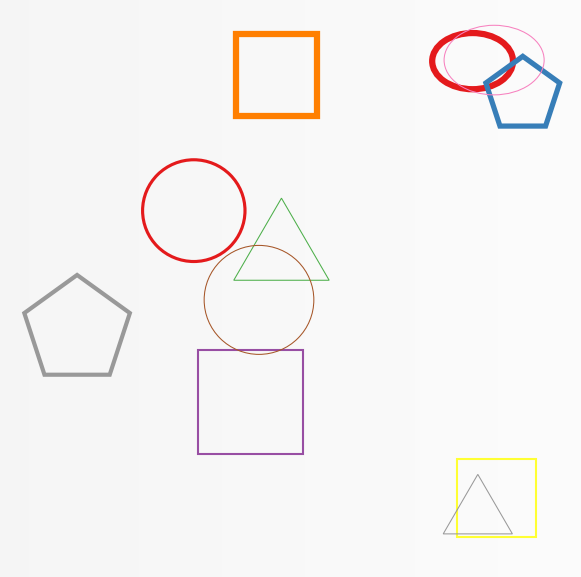[{"shape": "circle", "thickness": 1.5, "radius": 0.44, "center": [0.333, 0.634]}, {"shape": "oval", "thickness": 3, "radius": 0.35, "center": [0.813, 0.893]}, {"shape": "pentagon", "thickness": 2.5, "radius": 0.33, "center": [0.899, 0.835]}, {"shape": "triangle", "thickness": 0.5, "radius": 0.47, "center": [0.484, 0.561]}, {"shape": "square", "thickness": 1, "radius": 0.45, "center": [0.431, 0.303]}, {"shape": "square", "thickness": 3, "radius": 0.35, "center": [0.476, 0.869]}, {"shape": "square", "thickness": 1, "radius": 0.34, "center": [0.855, 0.136]}, {"shape": "circle", "thickness": 0.5, "radius": 0.47, "center": [0.446, 0.48]}, {"shape": "oval", "thickness": 0.5, "radius": 0.43, "center": [0.85, 0.895]}, {"shape": "triangle", "thickness": 0.5, "radius": 0.34, "center": [0.822, 0.109]}, {"shape": "pentagon", "thickness": 2, "radius": 0.48, "center": [0.133, 0.428]}]